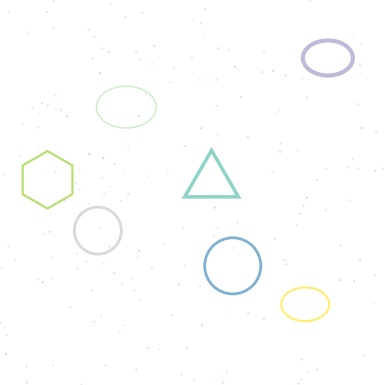[{"shape": "triangle", "thickness": 2.5, "radius": 0.4, "center": [0.549, 0.529]}, {"shape": "oval", "thickness": 3, "radius": 0.33, "center": [0.852, 0.849]}, {"shape": "circle", "thickness": 2, "radius": 0.36, "center": [0.605, 0.309]}, {"shape": "hexagon", "thickness": 1.5, "radius": 0.37, "center": [0.123, 0.533]}, {"shape": "circle", "thickness": 2, "radius": 0.31, "center": [0.254, 0.401]}, {"shape": "oval", "thickness": 1, "radius": 0.39, "center": [0.328, 0.722]}, {"shape": "oval", "thickness": 1.5, "radius": 0.31, "center": [0.793, 0.21]}]